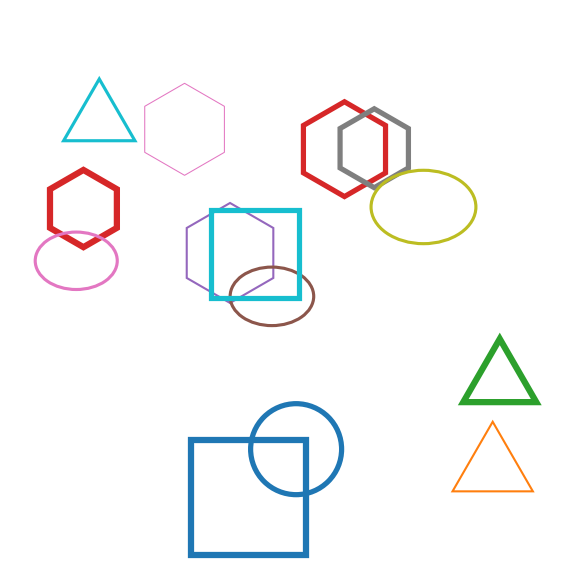[{"shape": "circle", "thickness": 2.5, "radius": 0.39, "center": [0.513, 0.221]}, {"shape": "square", "thickness": 3, "radius": 0.5, "center": [0.43, 0.138]}, {"shape": "triangle", "thickness": 1, "radius": 0.4, "center": [0.853, 0.188]}, {"shape": "triangle", "thickness": 3, "radius": 0.37, "center": [0.865, 0.339]}, {"shape": "hexagon", "thickness": 3, "radius": 0.33, "center": [0.144, 0.638]}, {"shape": "hexagon", "thickness": 2.5, "radius": 0.41, "center": [0.596, 0.741]}, {"shape": "hexagon", "thickness": 1, "radius": 0.43, "center": [0.398, 0.561]}, {"shape": "oval", "thickness": 1.5, "radius": 0.36, "center": [0.471, 0.486]}, {"shape": "hexagon", "thickness": 0.5, "radius": 0.4, "center": [0.32, 0.775]}, {"shape": "oval", "thickness": 1.5, "radius": 0.36, "center": [0.132, 0.548]}, {"shape": "hexagon", "thickness": 2.5, "radius": 0.34, "center": [0.648, 0.742]}, {"shape": "oval", "thickness": 1.5, "radius": 0.45, "center": [0.733, 0.641]}, {"shape": "triangle", "thickness": 1.5, "radius": 0.36, "center": [0.172, 0.791]}, {"shape": "square", "thickness": 2.5, "radius": 0.38, "center": [0.441, 0.559]}]